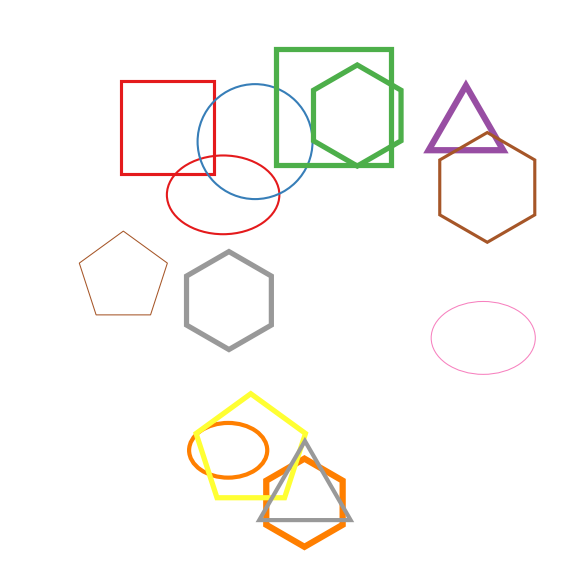[{"shape": "square", "thickness": 1.5, "radius": 0.4, "center": [0.29, 0.778]}, {"shape": "oval", "thickness": 1, "radius": 0.49, "center": [0.386, 0.662]}, {"shape": "circle", "thickness": 1, "radius": 0.5, "center": [0.442, 0.754]}, {"shape": "hexagon", "thickness": 2.5, "radius": 0.44, "center": [0.619, 0.799]}, {"shape": "square", "thickness": 2.5, "radius": 0.5, "center": [0.578, 0.814]}, {"shape": "triangle", "thickness": 3, "radius": 0.37, "center": [0.807, 0.776]}, {"shape": "oval", "thickness": 2, "radius": 0.34, "center": [0.395, 0.219]}, {"shape": "hexagon", "thickness": 3, "radius": 0.38, "center": [0.527, 0.129]}, {"shape": "pentagon", "thickness": 2.5, "radius": 0.5, "center": [0.434, 0.218]}, {"shape": "pentagon", "thickness": 0.5, "radius": 0.4, "center": [0.214, 0.519]}, {"shape": "hexagon", "thickness": 1.5, "radius": 0.48, "center": [0.844, 0.675]}, {"shape": "oval", "thickness": 0.5, "radius": 0.45, "center": [0.837, 0.414]}, {"shape": "hexagon", "thickness": 2.5, "radius": 0.42, "center": [0.396, 0.479]}, {"shape": "triangle", "thickness": 2, "radius": 0.46, "center": [0.528, 0.144]}]